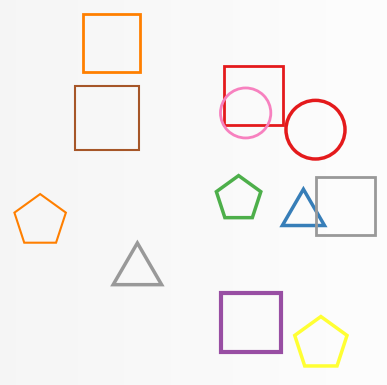[{"shape": "circle", "thickness": 2.5, "radius": 0.38, "center": [0.814, 0.663]}, {"shape": "square", "thickness": 2, "radius": 0.38, "center": [0.654, 0.751]}, {"shape": "triangle", "thickness": 2.5, "radius": 0.31, "center": [0.783, 0.446]}, {"shape": "pentagon", "thickness": 2.5, "radius": 0.3, "center": [0.616, 0.483]}, {"shape": "square", "thickness": 3, "radius": 0.39, "center": [0.649, 0.162]}, {"shape": "square", "thickness": 2, "radius": 0.37, "center": [0.287, 0.888]}, {"shape": "pentagon", "thickness": 1.5, "radius": 0.35, "center": [0.104, 0.426]}, {"shape": "pentagon", "thickness": 2.5, "radius": 0.35, "center": [0.828, 0.107]}, {"shape": "square", "thickness": 1.5, "radius": 0.42, "center": [0.277, 0.693]}, {"shape": "circle", "thickness": 2, "radius": 0.32, "center": [0.634, 0.707]}, {"shape": "triangle", "thickness": 2.5, "radius": 0.36, "center": [0.355, 0.297]}, {"shape": "square", "thickness": 2, "radius": 0.38, "center": [0.892, 0.465]}]